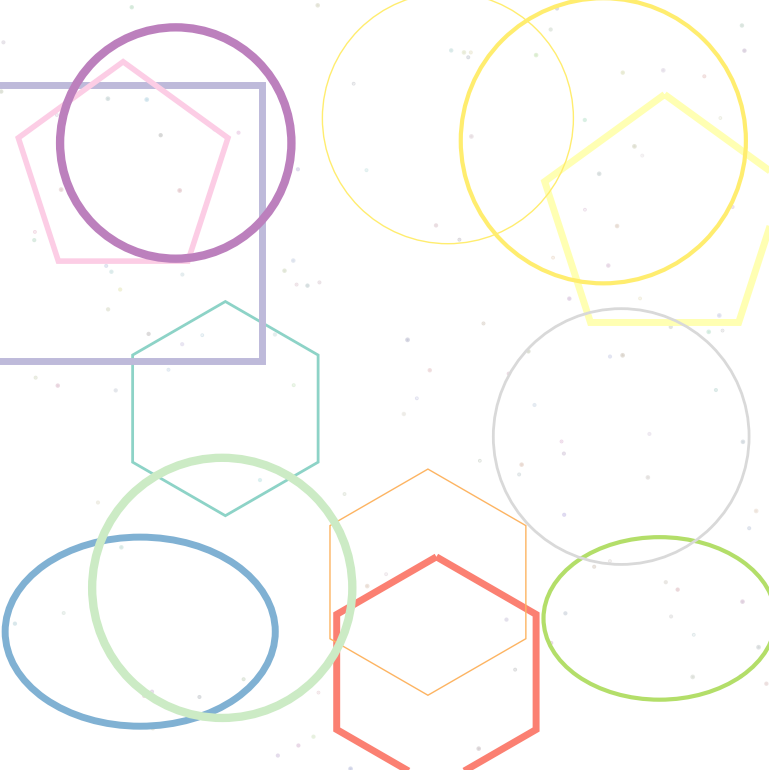[{"shape": "hexagon", "thickness": 1, "radius": 0.7, "center": [0.293, 0.469]}, {"shape": "pentagon", "thickness": 2.5, "radius": 0.82, "center": [0.863, 0.714]}, {"shape": "square", "thickness": 2.5, "radius": 0.9, "center": [0.161, 0.71]}, {"shape": "hexagon", "thickness": 2.5, "radius": 0.75, "center": [0.567, 0.127]}, {"shape": "oval", "thickness": 2.5, "radius": 0.88, "center": [0.182, 0.18]}, {"shape": "hexagon", "thickness": 0.5, "radius": 0.73, "center": [0.556, 0.244]}, {"shape": "oval", "thickness": 1.5, "radius": 0.75, "center": [0.857, 0.197]}, {"shape": "pentagon", "thickness": 2, "radius": 0.72, "center": [0.16, 0.777]}, {"shape": "circle", "thickness": 1, "radius": 0.83, "center": [0.807, 0.433]}, {"shape": "circle", "thickness": 3, "radius": 0.75, "center": [0.228, 0.814]}, {"shape": "circle", "thickness": 3, "radius": 0.84, "center": [0.289, 0.237]}, {"shape": "circle", "thickness": 0.5, "radius": 0.82, "center": [0.582, 0.847]}, {"shape": "circle", "thickness": 1.5, "radius": 0.93, "center": [0.784, 0.817]}]